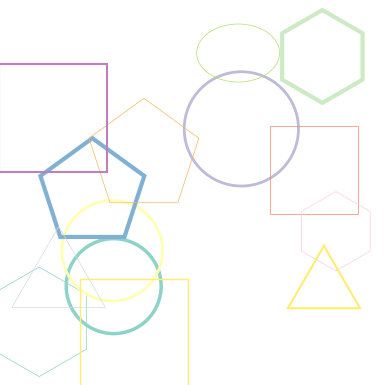[{"shape": "circle", "thickness": 2.5, "radius": 0.62, "center": [0.295, 0.257]}, {"shape": "hexagon", "thickness": 0.5, "radius": 0.71, "center": [0.102, 0.164]}, {"shape": "circle", "thickness": 2, "radius": 0.65, "center": [0.292, 0.349]}, {"shape": "circle", "thickness": 2, "radius": 0.74, "center": [0.627, 0.665]}, {"shape": "square", "thickness": 0.5, "radius": 0.57, "center": [0.815, 0.559]}, {"shape": "pentagon", "thickness": 3, "radius": 0.71, "center": [0.24, 0.499]}, {"shape": "pentagon", "thickness": 0.5, "radius": 0.75, "center": [0.374, 0.595]}, {"shape": "oval", "thickness": 0.5, "radius": 0.54, "center": [0.618, 0.862]}, {"shape": "hexagon", "thickness": 0.5, "radius": 0.51, "center": [0.872, 0.399]}, {"shape": "triangle", "thickness": 0.5, "radius": 0.7, "center": [0.152, 0.272]}, {"shape": "square", "thickness": 1.5, "radius": 0.7, "center": [0.138, 0.694]}, {"shape": "hexagon", "thickness": 3, "radius": 0.6, "center": [0.837, 0.853]}, {"shape": "triangle", "thickness": 1.5, "radius": 0.54, "center": [0.841, 0.253]}, {"shape": "square", "thickness": 1, "radius": 0.71, "center": [0.348, 0.133]}]